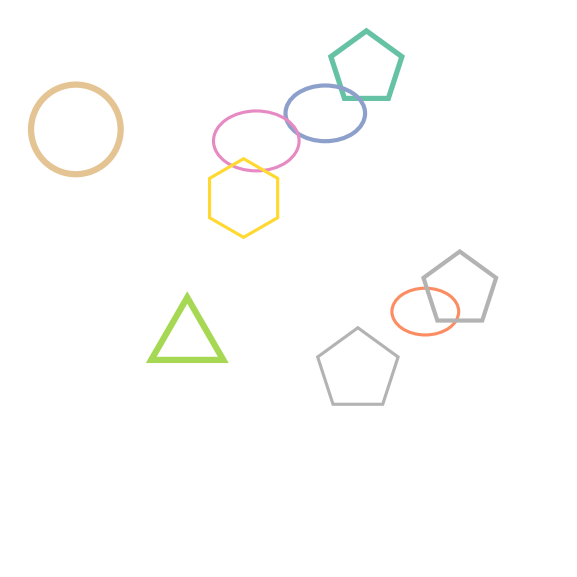[{"shape": "pentagon", "thickness": 2.5, "radius": 0.32, "center": [0.634, 0.881]}, {"shape": "oval", "thickness": 1.5, "radius": 0.29, "center": [0.736, 0.46]}, {"shape": "oval", "thickness": 2, "radius": 0.34, "center": [0.563, 0.803]}, {"shape": "oval", "thickness": 1.5, "radius": 0.37, "center": [0.444, 0.755]}, {"shape": "triangle", "thickness": 3, "radius": 0.36, "center": [0.324, 0.412]}, {"shape": "hexagon", "thickness": 1.5, "radius": 0.34, "center": [0.422, 0.656]}, {"shape": "circle", "thickness": 3, "radius": 0.39, "center": [0.131, 0.775]}, {"shape": "pentagon", "thickness": 2, "radius": 0.33, "center": [0.796, 0.498]}, {"shape": "pentagon", "thickness": 1.5, "radius": 0.37, "center": [0.62, 0.358]}]